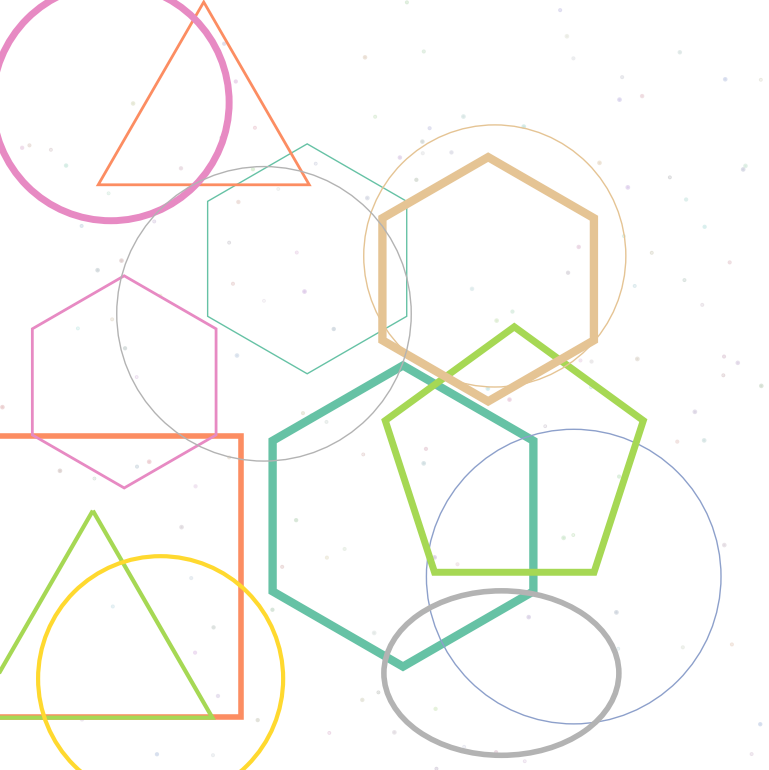[{"shape": "hexagon", "thickness": 0.5, "radius": 0.75, "center": [0.399, 0.664]}, {"shape": "hexagon", "thickness": 3, "radius": 0.98, "center": [0.523, 0.33]}, {"shape": "square", "thickness": 2, "radius": 0.91, "center": [0.131, 0.251]}, {"shape": "triangle", "thickness": 1, "radius": 0.79, "center": [0.265, 0.839]}, {"shape": "circle", "thickness": 0.5, "radius": 0.96, "center": [0.745, 0.251]}, {"shape": "hexagon", "thickness": 1, "radius": 0.69, "center": [0.161, 0.504]}, {"shape": "circle", "thickness": 2.5, "radius": 0.77, "center": [0.144, 0.867]}, {"shape": "triangle", "thickness": 1.5, "radius": 0.9, "center": [0.121, 0.158]}, {"shape": "pentagon", "thickness": 2.5, "radius": 0.88, "center": [0.668, 0.399]}, {"shape": "circle", "thickness": 1.5, "radius": 0.8, "center": [0.209, 0.119]}, {"shape": "circle", "thickness": 0.5, "radius": 0.85, "center": [0.643, 0.668]}, {"shape": "hexagon", "thickness": 3, "radius": 0.79, "center": [0.634, 0.637]}, {"shape": "oval", "thickness": 2, "radius": 0.76, "center": [0.651, 0.126]}, {"shape": "circle", "thickness": 0.5, "radius": 0.96, "center": [0.343, 0.592]}]